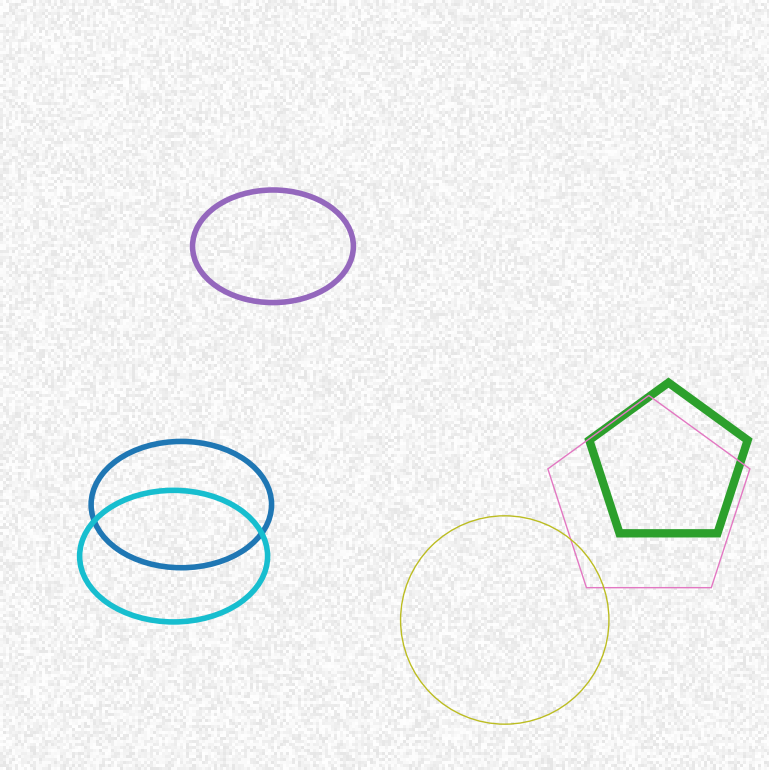[{"shape": "oval", "thickness": 2, "radius": 0.59, "center": [0.236, 0.345]}, {"shape": "pentagon", "thickness": 3, "radius": 0.54, "center": [0.868, 0.395]}, {"shape": "oval", "thickness": 2, "radius": 0.52, "center": [0.354, 0.68]}, {"shape": "pentagon", "thickness": 0.5, "radius": 0.69, "center": [0.843, 0.348]}, {"shape": "circle", "thickness": 0.5, "radius": 0.68, "center": [0.656, 0.195]}, {"shape": "oval", "thickness": 2, "radius": 0.61, "center": [0.225, 0.278]}]